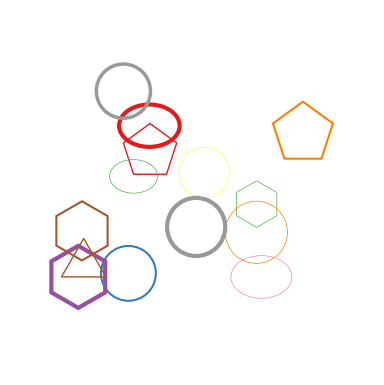[{"shape": "pentagon", "thickness": 1, "radius": 0.36, "center": [0.39, 0.606]}, {"shape": "oval", "thickness": 3, "radius": 0.39, "center": [0.388, 0.674]}, {"shape": "circle", "thickness": 1.5, "radius": 0.36, "center": [0.334, 0.29]}, {"shape": "oval", "thickness": 0.5, "radius": 0.31, "center": [0.347, 0.542]}, {"shape": "hexagon", "thickness": 0.5, "radius": 0.3, "center": [0.667, 0.47]}, {"shape": "hexagon", "thickness": 3, "radius": 0.4, "center": [0.203, 0.281]}, {"shape": "pentagon", "thickness": 1.5, "radius": 0.41, "center": [0.787, 0.654]}, {"shape": "circle", "thickness": 0.5, "radius": 0.4, "center": [0.666, 0.397]}, {"shape": "circle", "thickness": 0.5, "radius": 0.33, "center": [0.531, 0.551]}, {"shape": "hexagon", "thickness": 1.5, "radius": 0.38, "center": [0.213, 0.4]}, {"shape": "triangle", "thickness": 1, "radius": 0.33, "center": [0.217, 0.314]}, {"shape": "oval", "thickness": 0.5, "radius": 0.4, "center": [0.679, 0.281]}, {"shape": "circle", "thickness": 3, "radius": 0.38, "center": [0.509, 0.411]}, {"shape": "circle", "thickness": 2.5, "radius": 0.35, "center": [0.32, 0.763]}]